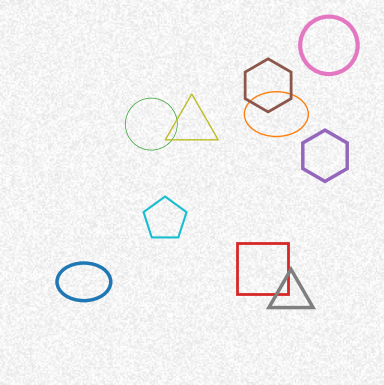[{"shape": "oval", "thickness": 2.5, "radius": 0.35, "center": [0.218, 0.268]}, {"shape": "oval", "thickness": 1, "radius": 0.42, "center": [0.718, 0.704]}, {"shape": "circle", "thickness": 0.5, "radius": 0.34, "center": [0.393, 0.678]}, {"shape": "square", "thickness": 2, "radius": 0.33, "center": [0.682, 0.303]}, {"shape": "hexagon", "thickness": 2.5, "radius": 0.33, "center": [0.844, 0.595]}, {"shape": "hexagon", "thickness": 2, "radius": 0.34, "center": [0.696, 0.778]}, {"shape": "circle", "thickness": 3, "radius": 0.37, "center": [0.854, 0.882]}, {"shape": "triangle", "thickness": 2.5, "radius": 0.33, "center": [0.756, 0.234]}, {"shape": "triangle", "thickness": 1, "radius": 0.4, "center": [0.498, 0.676]}, {"shape": "pentagon", "thickness": 1.5, "radius": 0.29, "center": [0.429, 0.431]}]